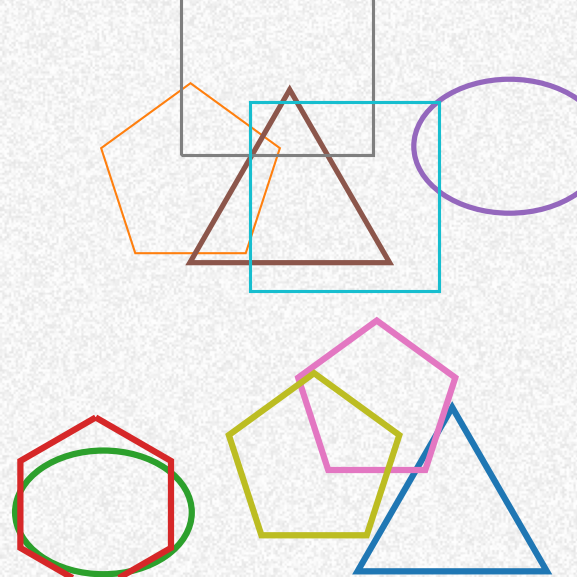[{"shape": "triangle", "thickness": 3, "radius": 0.95, "center": [0.783, 0.104]}, {"shape": "pentagon", "thickness": 1, "radius": 0.81, "center": [0.33, 0.692]}, {"shape": "oval", "thickness": 3, "radius": 0.76, "center": [0.179, 0.112]}, {"shape": "hexagon", "thickness": 3, "radius": 0.75, "center": [0.166, 0.126]}, {"shape": "oval", "thickness": 2.5, "radius": 0.83, "center": [0.882, 0.746]}, {"shape": "triangle", "thickness": 2.5, "radius": 1.0, "center": [0.502, 0.644]}, {"shape": "pentagon", "thickness": 3, "radius": 0.72, "center": [0.652, 0.301]}, {"shape": "square", "thickness": 1.5, "radius": 0.83, "center": [0.479, 0.898]}, {"shape": "pentagon", "thickness": 3, "radius": 0.78, "center": [0.544, 0.198]}, {"shape": "square", "thickness": 1.5, "radius": 0.82, "center": [0.596, 0.659]}]